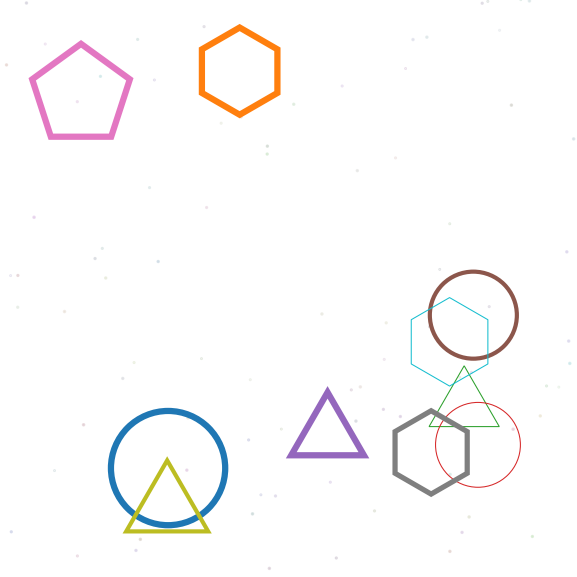[{"shape": "circle", "thickness": 3, "radius": 0.49, "center": [0.291, 0.189]}, {"shape": "hexagon", "thickness": 3, "radius": 0.38, "center": [0.415, 0.876]}, {"shape": "triangle", "thickness": 0.5, "radius": 0.35, "center": [0.804, 0.296]}, {"shape": "circle", "thickness": 0.5, "radius": 0.37, "center": [0.828, 0.229]}, {"shape": "triangle", "thickness": 3, "radius": 0.36, "center": [0.567, 0.247]}, {"shape": "circle", "thickness": 2, "radius": 0.38, "center": [0.82, 0.453]}, {"shape": "pentagon", "thickness": 3, "radius": 0.44, "center": [0.14, 0.834]}, {"shape": "hexagon", "thickness": 2.5, "radius": 0.36, "center": [0.747, 0.216]}, {"shape": "triangle", "thickness": 2, "radius": 0.41, "center": [0.289, 0.12]}, {"shape": "hexagon", "thickness": 0.5, "radius": 0.38, "center": [0.778, 0.407]}]